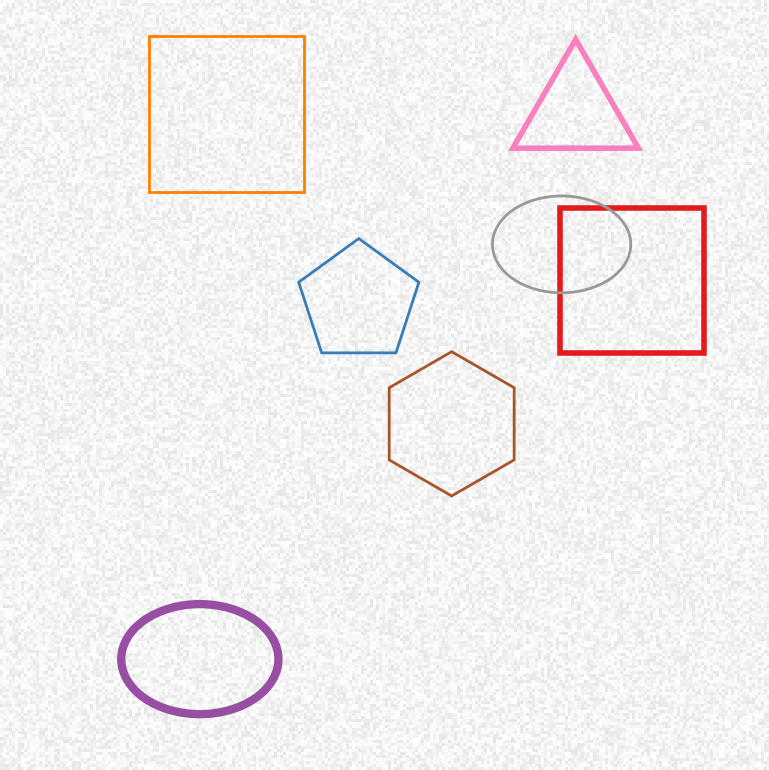[{"shape": "square", "thickness": 2, "radius": 0.47, "center": [0.821, 0.636]}, {"shape": "pentagon", "thickness": 1, "radius": 0.41, "center": [0.466, 0.608]}, {"shape": "oval", "thickness": 3, "radius": 0.51, "center": [0.26, 0.144]}, {"shape": "square", "thickness": 1, "radius": 0.5, "center": [0.294, 0.852]}, {"shape": "hexagon", "thickness": 1, "radius": 0.47, "center": [0.587, 0.45]}, {"shape": "triangle", "thickness": 2, "radius": 0.47, "center": [0.748, 0.855]}, {"shape": "oval", "thickness": 1, "radius": 0.45, "center": [0.729, 0.683]}]